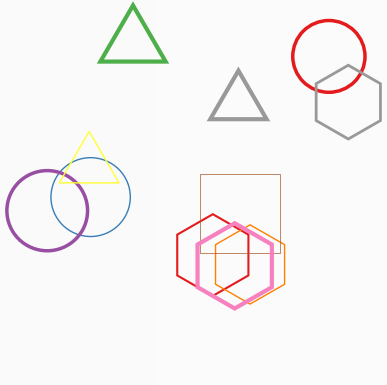[{"shape": "circle", "thickness": 2.5, "radius": 0.47, "center": [0.849, 0.853]}, {"shape": "hexagon", "thickness": 1.5, "radius": 0.53, "center": [0.549, 0.338]}, {"shape": "circle", "thickness": 1, "radius": 0.51, "center": [0.234, 0.488]}, {"shape": "triangle", "thickness": 3, "radius": 0.49, "center": [0.343, 0.889]}, {"shape": "circle", "thickness": 2.5, "radius": 0.52, "center": [0.122, 0.453]}, {"shape": "hexagon", "thickness": 1, "radius": 0.51, "center": [0.645, 0.313]}, {"shape": "triangle", "thickness": 1, "radius": 0.45, "center": [0.23, 0.569]}, {"shape": "square", "thickness": 0.5, "radius": 0.51, "center": [0.62, 0.445]}, {"shape": "hexagon", "thickness": 3, "radius": 0.55, "center": [0.606, 0.31]}, {"shape": "triangle", "thickness": 3, "radius": 0.42, "center": [0.615, 0.732]}, {"shape": "hexagon", "thickness": 2, "radius": 0.48, "center": [0.899, 0.735]}]